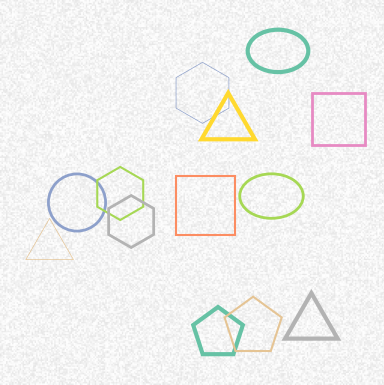[{"shape": "pentagon", "thickness": 3, "radius": 0.34, "center": [0.566, 0.135]}, {"shape": "oval", "thickness": 3, "radius": 0.39, "center": [0.722, 0.868]}, {"shape": "square", "thickness": 1.5, "radius": 0.38, "center": [0.533, 0.466]}, {"shape": "hexagon", "thickness": 0.5, "radius": 0.4, "center": [0.526, 0.759]}, {"shape": "circle", "thickness": 2, "radius": 0.37, "center": [0.2, 0.474]}, {"shape": "square", "thickness": 2, "radius": 0.34, "center": [0.88, 0.691]}, {"shape": "hexagon", "thickness": 1.5, "radius": 0.34, "center": [0.312, 0.497]}, {"shape": "oval", "thickness": 2, "radius": 0.41, "center": [0.705, 0.491]}, {"shape": "triangle", "thickness": 3, "radius": 0.4, "center": [0.593, 0.678]}, {"shape": "pentagon", "thickness": 1.5, "radius": 0.39, "center": [0.658, 0.151]}, {"shape": "triangle", "thickness": 0.5, "radius": 0.36, "center": [0.129, 0.361]}, {"shape": "hexagon", "thickness": 2, "radius": 0.34, "center": [0.341, 0.425]}, {"shape": "triangle", "thickness": 3, "radius": 0.39, "center": [0.809, 0.16]}]